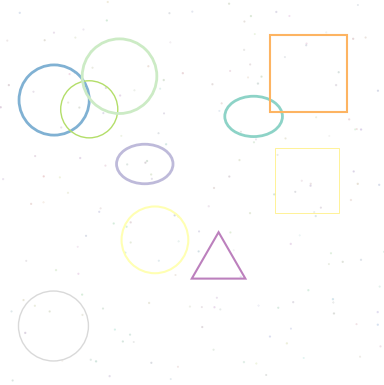[{"shape": "oval", "thickness": 2, "radius": 0.37, "center": [0.659, 0.698]}, {"shape": "circle", "thickness": 1.5, "radius": 0.43, "center": [0.402, 0.377]}, {"shape": "oval", "thickness": 2, "radius": 0.37, "center": [0.376, 0.574]}, {"shape": "circle", "thickness": 2, "radius": 0.46, "center": [0.141, 0.74]}, {"shape": "square", "thickness": 1.5, "radius": 0.5, "center": [0.801, 0.809]}, {"shape": "circle", "thickness": 1, "radius": 0.37, "center": [0.232, 0.716]}, {"shape": "circle", "thickness": 1, "radius": 0.45, "center": [0.139, 0.153]}, {"shape": "triangle", "thickness": 1.5, "radius": 0.4, "center": [0.568, 0.317]}, {"shape": "circle", "thickness": 2, "radius": 0.48, "center": [0.31, 0.802]}, {"shape": "square", "thickness": 0.5, "radius": 0.42, "center": [0.798, 0.531]}]